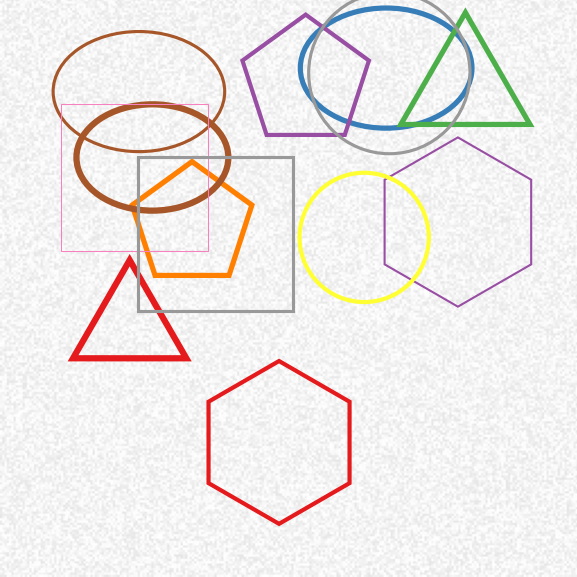[{"shape": "triangle", "thickness": 3, "radius": 0.57, "center": [0.225, 0.435]}, {"shape": "hexagon", "thickness": 2, "radius": 0.7, "center": [0.483, 0.233]}, {"shape": "oval", "thickness": 2.5, "radius": 0.74, "center": [0.669, 0.881]}, {"shape": "triangle", "thickness": 2.5, "radius": 0.65, "center": [0.806, 0.848]}, {"shape": "hexagon", "thickness": 1, "radius": 0.73, "center": [0.793, 0.615]}, {"shape": "pentagon", "thickness": 2, "radius": 0.58, "center": [0.529, 0.859]}, {"shape": "pentagon", "thickness": 2.5, "radius": 0.54, "center": [0.333, 0.61]}, {"shape": "circle", "thickness": 2, "radius": 0.56, "center": [0.631, 0.588]}, {"shape": "oval", "thickness": 1.5, "radius": 0.74, "center": [0.241, 0.841]}, {"shape": "oval", "thickness": 3, "radius": 0.66, "center": [0.264, 0.726]}, {"shape": "square", "thickness": 0.5, "radius": 0.64, "center": [0.233, 0.692]}, {"shape": "square", "thickness": 1.5, "radius": 0.67, "center": [0.373, 0.594]}, {"shape": "circle", "thickness": 1.5, "radius": 0.7, "center": [0.674, 0.873]}]